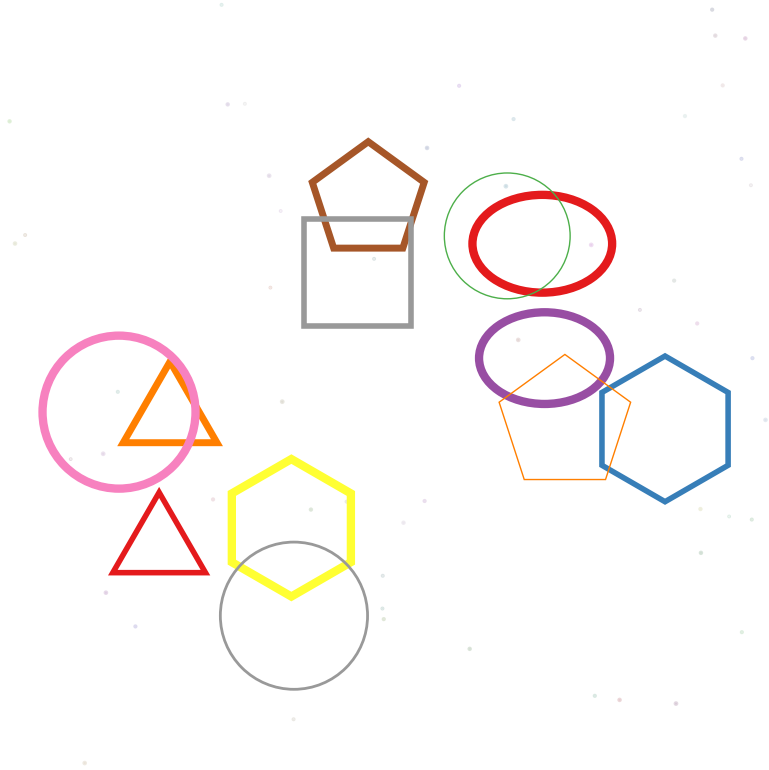[{"shape": "triangle", "thickness": 2, "radius": 0.35, "center": [0.207, 0.291]}, {"shape": "oval", "thickness": 3, "radius": 0.45, "center": [0.704, 0.683]}, {"shape": "hexagon", "thickness": 2, "radius": 0.47, "center": [0.864, 0.443]}, {"shape": "circle", "thickness": 0.5, "radius": 0.41, "center": [0.659, 0.694]}, {"shape": "oval", "thickness": 3, "radius": 0.43, "center": [0.707, 0.535]}, {"shape": "pentagon", "thickness": 0.5, "radius": 0.45, "center": [0.734, 0.45]}, {"shape": "triangle", "thickness": 2.5, "radius": 0.35, "center": [0.221, 0.46]}, {"shape": "hexagon", "thickness": 3, "radius": 0.45, "center": [0.378, 0.315]}, {"shape": "pentagon", "thickness": 2.5, "radius": 0.38, "center": [0.478, 0.74]}, {"shape": "circle", "thickness": 3, "radius": 0.5, "center": [0.155, 0.465]}, {"shape": "square", "thickness": 2, "radius": 0.35, "center": [0.464, 0.646]}, {"shape": "circle", "thickness": 1, "radius": 0.48, "center": [0.382, 0.2]}]